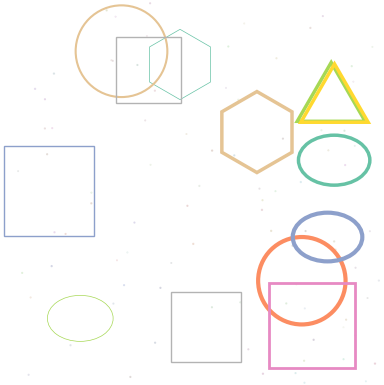[{"shape": "hexagon", "thickness": 0.5, "radius": 0.46, "center": [0.468, 0.833]}, {"shape": "oval", "thickness": 2.5, "radius": 0.46, "center": [0.868, 0.584]}, {"shape": "circle", "thickness": 3, "radius": 0.57, "center": [0.784, 0.271]}, {"shape": "oval", "thickness": 3, "radius": 0.45, "center": [0.851, 0.384]}, {"shape": "square", "thickness": 1, "radius": 0.58, "center": [0.127, 0.503]}, {"shape": "square", "thickness": 2, "radius": 0.55, "center": [0.811, 0.154]}, {"shape": "triangle", "thickness": 2.5, "radius": 0.51, "center": [0.86, 0.736]}, {"shape": "oval", "thickness": 0.5, "radius": 0.43, "center": [0.208, 0.173]}, {"shape": "triangle", "thickness": 2.5, "radius": 0.5, "center": [0.869, 0.733]}, {"shape": "hexagon", "thickness": 2.5, "radius": 0.53, "center": [0.667, 0.657]}, {"shape": "circle", "thickness": 1.5, "radius": 0.6, "center": [0.316, 0.867]}, {"shape": "square", "thickness": 1, "radius": 0.45, "center": [0.535, 0.152]}, {"shape": "square", "thickness": 1, "radius": 0.43, "center": [0.386, 0.819]}]